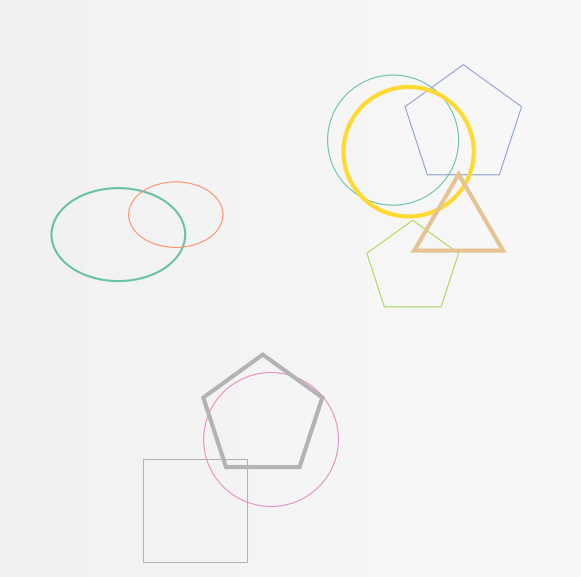[{"shape": "circle", "thickness": 0.5, "radius": 0.56, "center": [0.676, 0.757]}, {"shape": "oval", "thickness": 1, "radius": 0.58, "center": [0.204, 0.593]}, {"shape": "oval", "thickness": 0.5, "radius": 0.41, "center": [0.303, 0.627]}, {"shape": "pentagon", "thickness": 0.5, "radius": 0.53, "center": [0.797, 0.782]}, {"shape": "circle", "thickness": 0.5, "radius": 0.58, "center": [0.466, 0.238]}, {"shape": "pentagon", "thickness": 0.5, "radius": 0.41, "center": [0.71, 0.535]}, {"shape": "circle", "thickness": 2, "radius": 0.56, "center": [0.703, 0.736]}, {"shape": "triangle", "thickness": 2, "radius": 0.44, "center": [0.789, 0.609]}, {"shape": "square", "thickness": 0.5, "radius": 0.45, "center": [0.335, 0.115]}, {"shape": "pentagon", "thickness": 2, "radius": 0.54, "center": [0.452, 0.277]}]